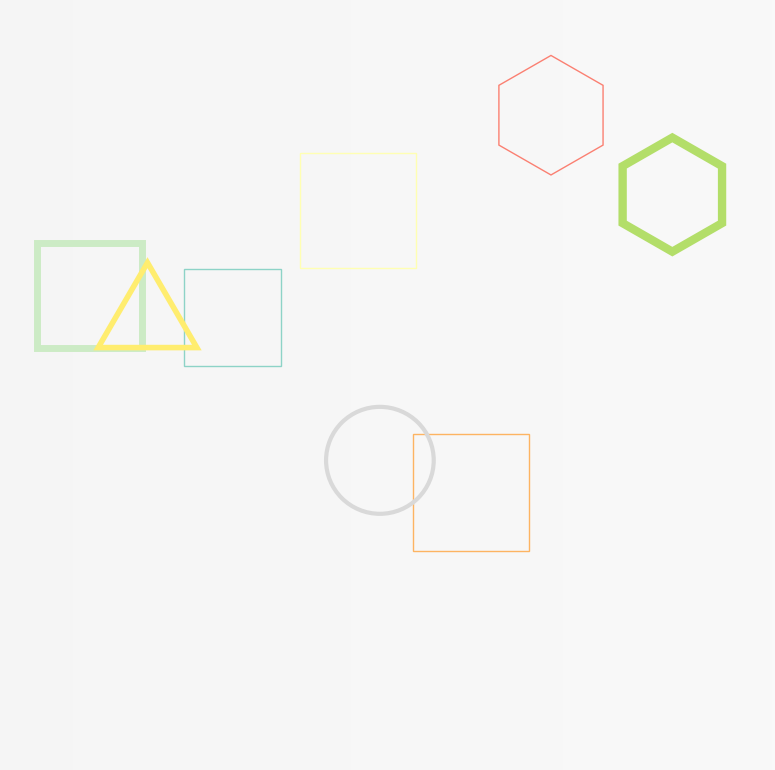[{"shape": "square", "thickness": 0.5, "radius": 0.31, "center": [0.3, 0.588]}, {"shape": "square", "thickness": 0.5, "radius": 0.37, "center": [0.462, 0.726]}, {"shape": "hexagon", "thickness": 0.5, "radius": 0.39, "center": [0.711, 0.85]}, {"shape": "square", "thickness": 0.5, "radius": 0.38, "center": [0.608, 0.36]}, {"shape": "hexagon", "thickness": 3, "radius": 0.37, "center": [0.868, 0.747]}, {"shape": "circle", "thickness": 1.5, "radius": 0.35, "center": [0.49, 0.402]}, {"shape": "square", "thickness": 2.5, "radius": 0.34, "center": [0.116, 0.617]}, {"shape": "triangle", "thickness": 2, "radius": 0.37, "center": [0.19, 0.585]}]